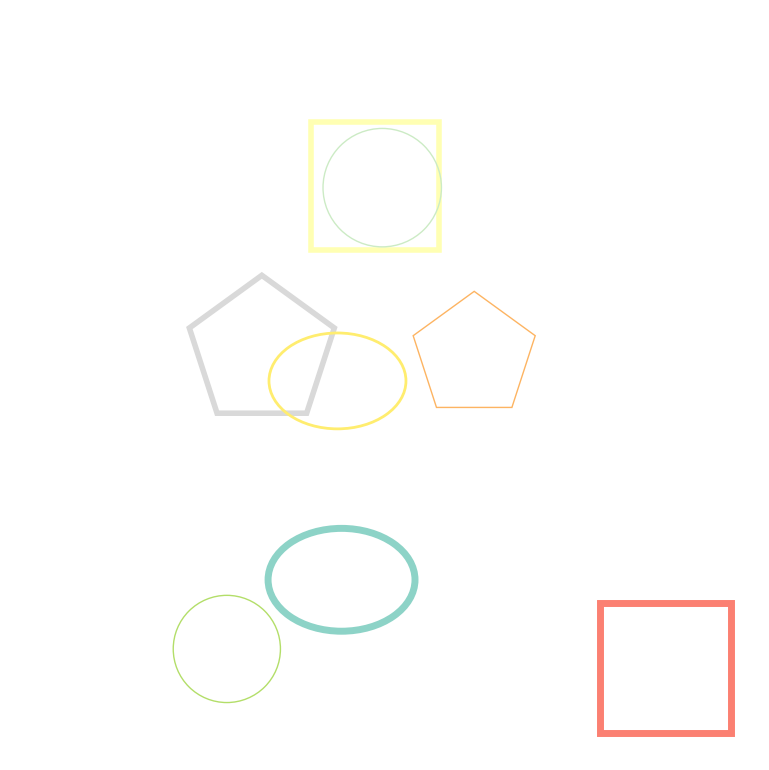[{"shape": "oval", "thickness": 2.5, "radius": 0.48, "center": [0.444, 0.247]}, {"shape": "square", "thickness": 2, "radius": 0.42, "center": [0.487, 0.758]}, {"shape": "square", "thickness": 2.5, "radius": 0.42, "center": [0.864, 0.133]}, {"shape": "pentagon", "thickness": 0.5, "radius": 0.42, "center": [0.616, 0.538]}, {"shape": "circle", "thickness": 0.5, "radius": 0.35, "center": [0.295, 0.157]}, {"shape": "pentagon", "thickness": 2, "radius": 0.49, "center": [0.34, 0.543]}, {"shape": "circle", "thickness": 0.5, "radius": 0.38, "center": [0.496, 0.756]}, {"shape": "oval", "thickness": 1, "radius": 0.44, "center": [0.438, 0.505]}]